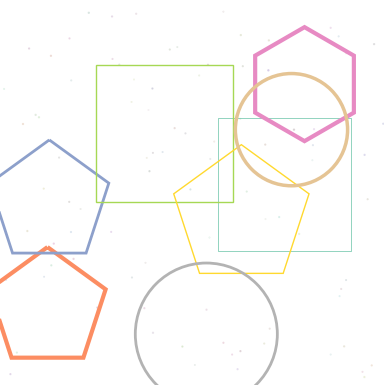[{"shape": "square", "thickness": 0.5, "radius": 0.86, "center": [0.739, 0.521]}, {"shape": "pentagon", "thickness": 3, "radius": 0.79, "center": [0.123, 0.199]}, {"shape": "pentagon", "thickness": 2, "radius": 0.81, "center": [0.128, 0.474]}, {"shape": "hexagon", "thickness": 3, "radius": 0.74, "center": [0.791, 0.781]}, {"shape": "square", "thickness": 1, "radius": 0.89, "center": [0.427, 0.653]}, {"shape": "pentagon", "thickness": 1, "radius": 0.92, "center": [0.627, 0.439]}, {"shape": "circle", "thickness": 2.5, "radius": 0.73, "center": [0.757, 0.663]}, {"shape": "circle", "thickness": 2, "radius": 0.92, "center": [0.536, 0.132]}]